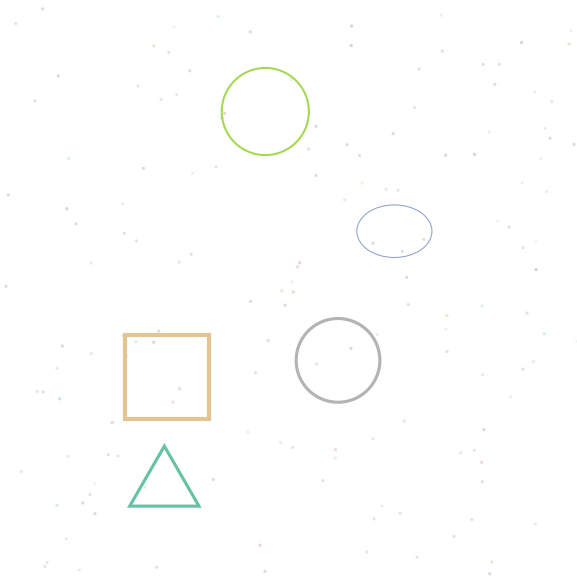[{"shape": "triangle", "thickness": 1.5, "radius": 0.35, "center": [0.285, 0.157]}, {"shape": "oval", "thickness": 0.5, "radius": 0.33, "center": [0.683, 0.599]}, {"shape": "circle", "thickness": 1, "radius": 0.38, "center": [0.459, 0.806]}, {"shape": "square", "thickness": 2, "radius": 0.37, "center": [0.289, 0.346]}, {"shape": "circle", "thickness": 1.5, "radius": 0.36, "center": [0.585, 0.375]}]